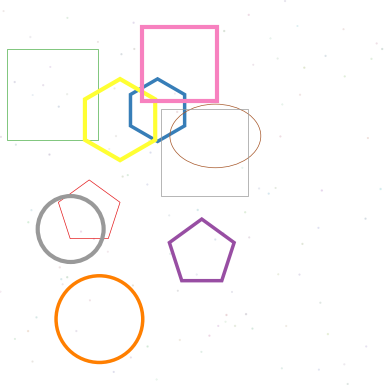[{"shape": "pentagon", "thickness": 0.5, "radius": 0.42, "center": [0.232, 0.448]}, {"shape": "hexagon", "thickness": 2.5, "radius": 0.41, "center": [0.409, 0.714]}, {"shape": "square", "thickness": 0.5, "radius": 0.59, "center": [0.137, 0.755]}, {"shape": "pentagon", "thickness": 2.5, "radius": 0.44, "center": [0.524, 0.343]}, {"shape": "circle", "thickness": 2.5, "radius": 0.56, "center": [0.258, 0.171]}, {"shape": "hexagon", "thickness": 3, "radius": 0.53, "center": [0.312, 0.689]}, {"shape": "oval", "thickness": 0.5, "radius": 0.59, "center": [0.559, 0.647]}, {"shape": "square", "thickness": 3, "radius": 0.48, "center": [0.466, 0.834]}, {"shape": "square", "thickness": 0.5, "radius": 0.56, "center": [0.53, 0.604]}, {"shape": "circle", "thickness": 3, "radius": 0.43, "center": [0.184, 0.405]}]